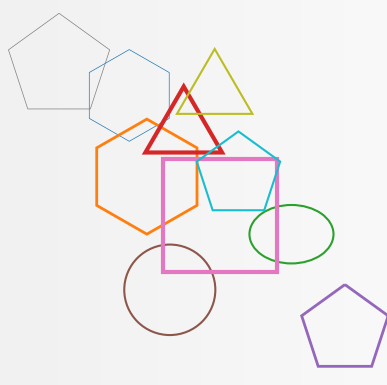[{"shape": "hexagon", "thickness": 0.5, "radius": 0.6, "center": [0.334, 0.752]}, {"shape": "hexagon", "thickness": 2, "radius": 0.75, "center": [0.379, 0.541]}, {"shape": "oval", "thickness": 1.5, "radius": 0.54, "center": [0.752, 0.392]}, {"shape": "triangle", "thickness": 3, "radius": 0.57, "center": [0.474, 0.661]}, {"shape": "pentagon", "thickness": 2, "radius": 0.59, "center": [0.89, 0.143]}, {"shape": "circle", "thickness": 1.5, "radius": 0.59, "center": [0.438, 0.247]}, {"shape": "square", "thickness": 3, "radius": 0.73, "center": [0.567, 0.441]}, {"shape": "pentagon", "thickness": 0.5, "radius": 0.69, "center": [0.152, 0.828]}, {"shape": "triangle", "thickness": 1.5, "radius": 0.56, "center": [0.554, 0.76]}, {"shape": "pentagon", "thickness": 1.5, "radius": 0.57, "center": [0.615, 0.545]}]